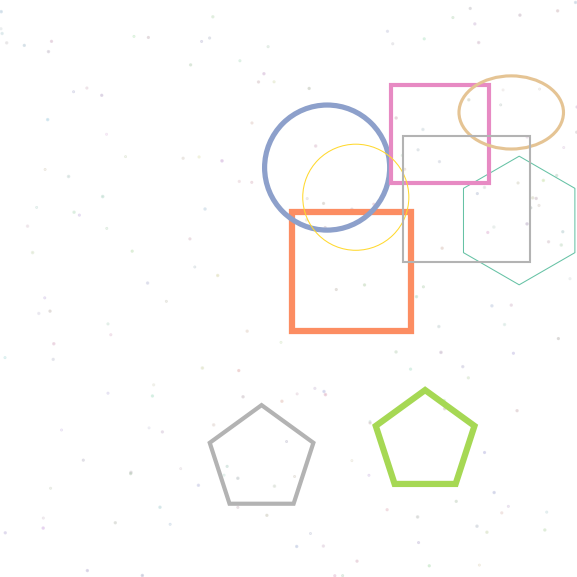[{"shape": "hexagon", "thickness": 0.5, "radius": 0.56, "center": [0.899, 0.617]}, {"shape": "square", "thickness": 3, "radius": 0.52, "center": [0.609, 0.529]}, {"shape": "circle", "thickness": 2.5, "radius": 0.54, "center": [0.566, 0.709]}, {"shape": "square", "thickness": 2, "radius": 0.42, "center": [0.763, 0.766]}, {"shape": "pentagon", "thickness": 3, "radius": 0.45, "center": [0.736, 0.234]}, {"shape": "circle", "thickness": 0.5, "radius": 0.46, "center": [0.616, 0.658]}, {"shape": "oval", "thickness": 1.5, "radius": 0.45, "center": [0.885, 0.804]}, {"shape": "pentagon", "thickness": 2, "radius": 0.47, "center": [0.453, 0.203]}, {"shape": "square", "thickness": 1, "radius": 0.55, "center": [0.808, 0.655]}]